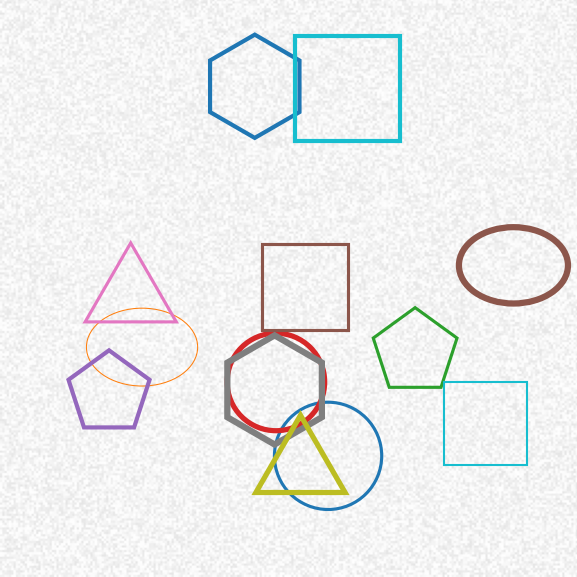[{"shape": "hexagon", "thickness": 2, "radius": 0.45, "center": [0.441, 0.85]}, {"shape": "circle", "thickness": 1.5, "radius": 0.46, "center": [0.568, 0.21]}, {"shape": "oval", "thickness": 0.5, "radius": 0.48, "center": [0.246, 0.398]}, {"shape": "pentagon", "thickness": 1.5, "radius": 0.38, "center": [0.719, 0.39]}, {"shape": "circle", "thickness": 2.5, "radius": 0.42, "center": [0.478, 0.338]}, {"shape": "pentagon", "thickness": 2, "radius": 0.37, "center": [0.189, 0.319]}, {"shape": "square", "thickness": 1.5, "radius": 0.37, "center": [0.528, 0.502]}, {"shape": "oval", "thickness": 3, "radius": 0.47, "center": [0.889, 0.54]}, {"shape": "triangle", "thickness": 1.5, "radius": 0.46, "center": [0.226, 0.487]}, {"shape": "hexagon", "thickness": 3, "radius": 0.47, "center": [0.476, 0.324]}, {"shape": "triangle", "thickness": 2.5, "radius": 0.45, "center": [0.52, 0.191]}, {"shape": "square", "thickness": 2, "radius": 0.46, "center": [0.601, 0.846]}, {"shape": "square", "thickness": 1, "radius": 0.36, "center": [0.841, 0.266]}]